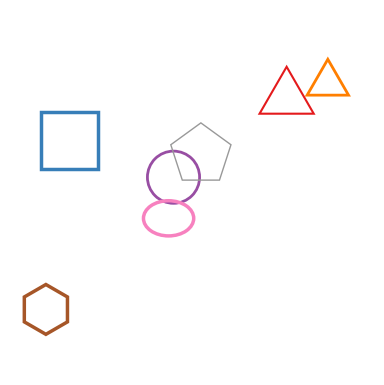[{"shape": "triangle", "thickness": 1.5, "radius": 0.41, "center": [0.745, 0.745]}, {"shape": "square", "thickness": 2.5, "radius": 0.37, "center": [0.181, 0.635]}, {"shape": "circle", "thickness": 2, "radius": 0.34, "center": [0.451, 0.54]}, {"shape": "triangle", "thickness": 2, "radius": 0.31, "center": [0.852, 0.784]}, {"shape": "hexagon", "thickness": 2.5, "radius": 0.32, "center": [0.119, 0.196]}, {"shape": "oval", "thickness": 2.5, "radius": 0.33, "center": [0.438, 0.433]}, {"shape": "pentagon", "thickness": 1, "radius": 0.41, "center": [0.522, 0.599]}]